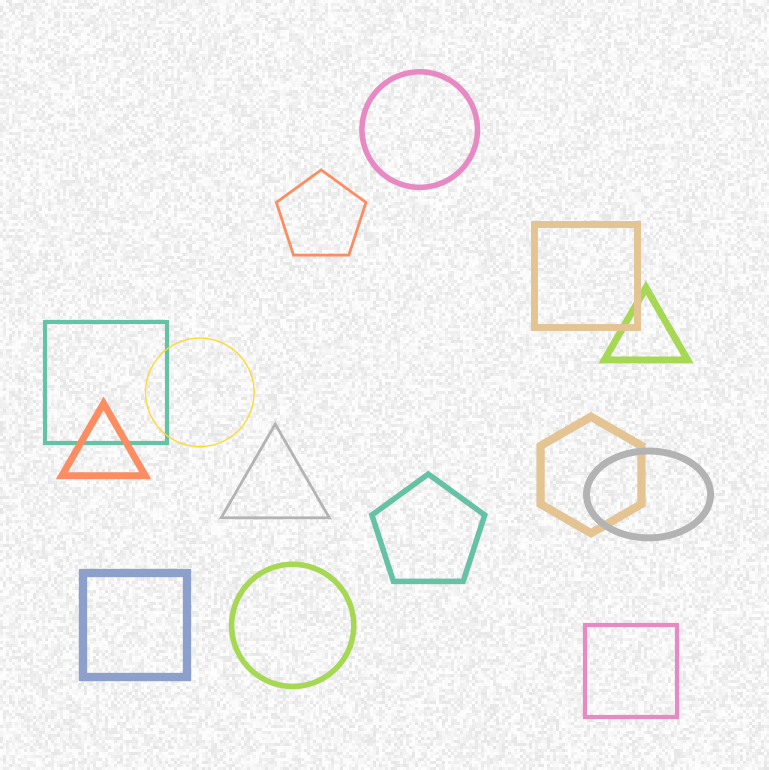[{"shape": "square", "thickness": 1.5, "radius": 0.4, "center": [0.138, 0.503]}, {"shape": "pentagon", "thickness": 2, "radius": 0.39, "center": [0.556, 0.307]}, {"shape": "pentagon", "thickness": 1, "radius": 0.31, "center": [0.417, 0.718]}, {"shape": "triangle", "thickness": 2.5, "radius": 0.31, "center": [0.134, 0.413]}, {"shape": "square", "thickness": 3, "radius": 0.34, "center": [0.175, 0.189]}, {"shape": "circle", "thickness": 2, "radius": 0.38, "center": [0.545, 0.832]}, {"shape": "square", "thickness": 1.5, "radius": 0.3, "center": [0.819, 0.129]}, {"shape": "triangle", "thickness": 2.5, "radius": 0.31, "center": [0.839, 0.564]}, {"shape": "circle", "thickness": 2, "radius": 0.4, "center": [0.38, 0.188]}, {"shape": "circle", "thickness": 0.5, "radius": 0.35, "center": [0.26, 0.49]}, {"shape": "square", "thickness": 2.5, "radius": 0.33, "center": [0.76, 0.643]}, {"shape": "hexagon", "thickness": 3, "radius": 0.38, "center": [0.768, 0.383]}, {"shape": "oval", "thickness": 2.5, "radius": 0.4, "center": [0.842, 0.358]}, {"shape": "triangle", "thickness": 1, "radius": 0.41, "center": [0.357, 0.368]}]